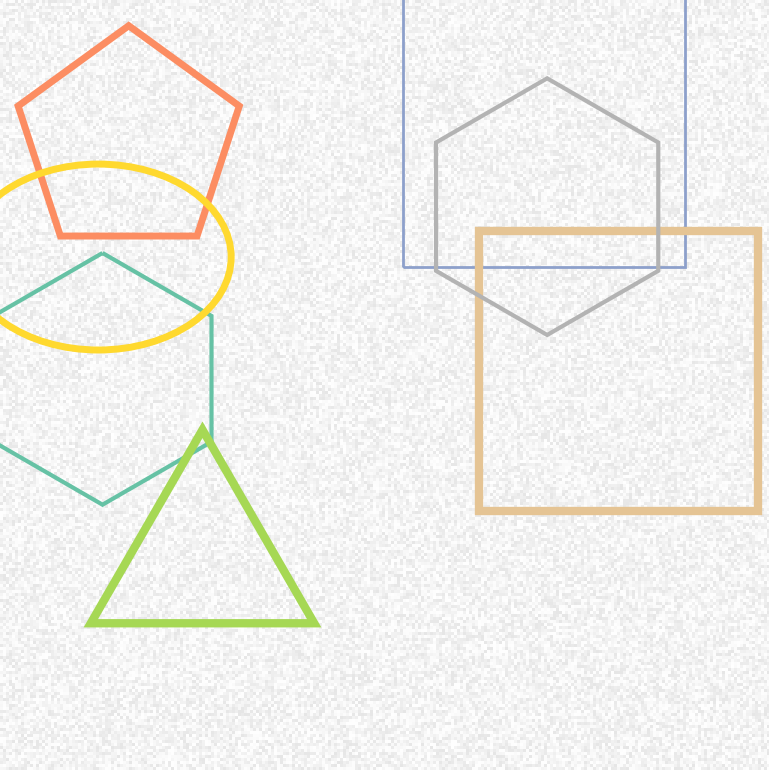[{"shape": "hexagon", "thickness": 1.5, "radius": 0.82, "center": [0.133, 0.508]}, {"shape": "pentagon", "thickness": 2.5, "radius": 0.75, "center": [0.167, 0.816]}, {"shape": "square", "thickness": 1, "radius": 0.92, "center": [0.706, 0.837]}, {"shape": "triangle", "thickness": 3, "radius": 0.84, "center": [0.263, 0.274]}, {"shape": "oval", "thickness": 2.5, "radius": 0.86, "center": [0.128, 0.666]}, {"shape": "square", "thickness": 3, "radius": 0.91, "center": [0.803, 0.519]}, {"shape": "hexagon", "thickness": 1.5, "radius": 0.83, "center": [0.711, 0.732]}]